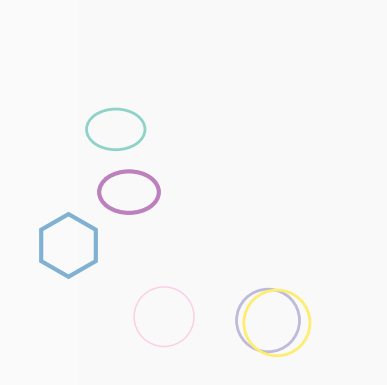[{"shape": "oval", "thickness": 2, "radius": 0.38, "center": [0.299, 0.664]}, {"shape": "circle", "thickness": 2, "radius": 0.41, "center": [0.692, 0.168]}, {"shape": "hexagon", "thickness": 3, "radius": 0.41, "center": [0.177, 0.363]}, {"shape": "circle", "thickness": 1, "radius": 0.39, "center": [0.423, 0.177]}, {"shape": "oval", "thickness": 3, "radius": 0.38, "center": [0.333, 0.501]}, {"shape": "circle", "thickness": 2, "radius": 0.43, "center": [0.715, 0.161]}]